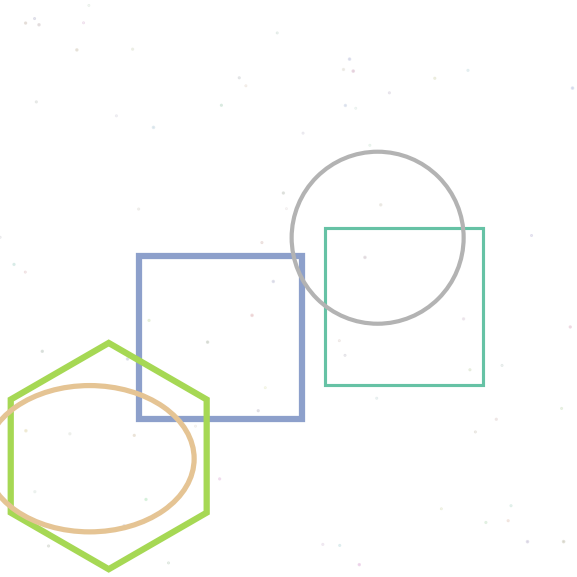[{"shape": "square", "thickness": 1.5, "radius": 0.68, "center": [0.699, 0.468]}, {"shape": "square", "thickness": 3, "radius": 0.71, "center": [0.382, 0.414]}, {"shape": "hexagon", "thickness": 3, "radius": 0.98, "center": [0.188, 0.209]}, {"shape": "oval", "thickness": 2.5, "radius": 0.9, "center": [0.155, 0.205]}, {"shape": "circle", "thickness": 2, "radius": 0.74, "center": [0.654, 0.587]}]